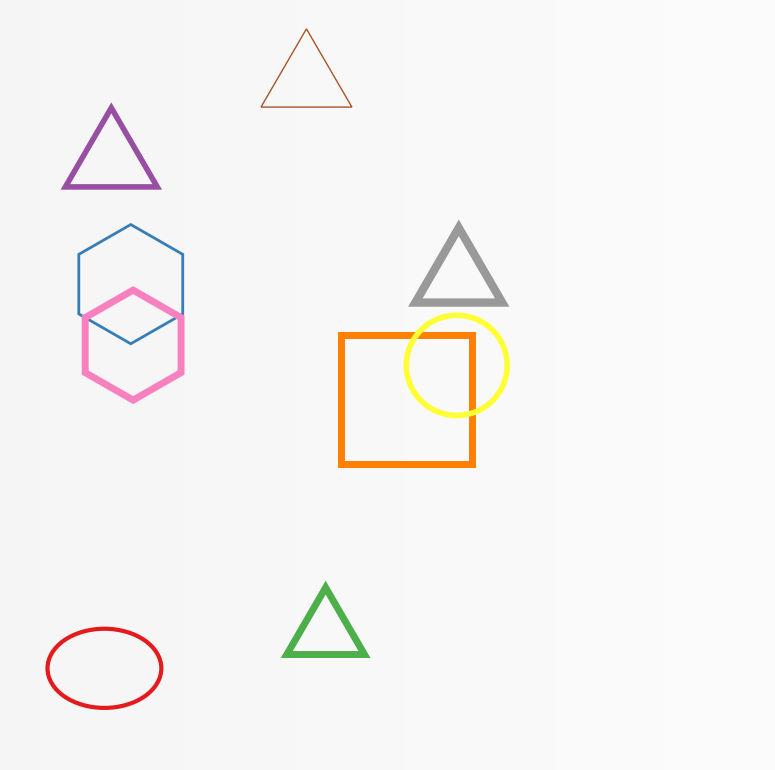[{"shape": "oval", "thickness": 1.5, "radius": 0.37, "center": [0.135, 0.132]}, {"shape": "hexagon", "thickness": 1, "radius": 0.39, "center": [0.169, 0.631]}, {"shape": "triangle", "thickness": 2.5, "radius": 0.29, "center": [0.42, 0.179]}, {"shape": "triangle", "thickness": 2, "radius": 0.34, "center": [0.144, 0.791]}, {"shape": "square", "thickness": 2.5, "radius": 0.42, "center": [0.524, 0.481]}, {"shape": "circle", "thickness": 2, "radius": 0.33, "center": [0.589, 0.526]}, {"shape": "triangle", "thickness": 0.5, "radius": 0.34, "center": [0.395, 0.895]}, {"shape": "hexagon", "thickness": 2.5, "radius": 0.36, "center": [0.172, 0.552]}, {"shape": "triangle", "thickness": 3, "radius": 0.32, "center": [0.592, 0.639]}]